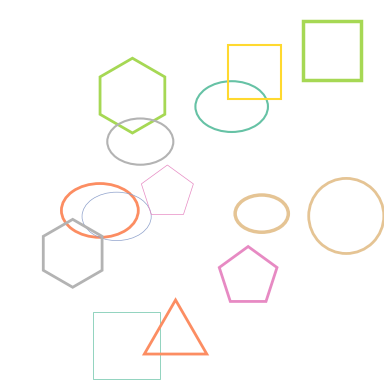[{"shape": "oval", "thickness": 1.5, "radius": 0.47, "center": [0.602, 0.723]}, {"shape": "square", "thickness": 0.5, "radius": 0.43, "center": [0.328, 0.103]}, {"shape": "oval", "thickness": 2, "radius": 0.5, "center": [0.259, 0.453]}, {"shape": "triangle", "thickness": 2, "radius": 0.47, "center": [0.456, 0.127]}, {"shape": "oval", "thickness": 0.5, "radius": 0.45, "center": [0.303, 0.438]}, {"shape": "pentagon", "thickness": 2, "radius": 0.39, "center": [0.645, 0.281]}, {"shape": "pentagon", "thickness": 0.5, "radius": 0.36, "center": [0.435, 0.5]}, {"shape": "square", "thickness": 2.5, "radius": 0.38, "center": [0.863, 0.869]}, {"shape": "hexagon", "thickness": 2, "radius": 0.49, "center": [0.344, 0.752]}, {"shape": "square", "thickness": 1.5, "radius": 0.35, "center": [0.661, 0.813]}, {"shape": "circle", "thickness": 2, "radius": 0.49, "center": [0.899, 0.439]}, {"shape": "oval", "thickness": 2.5, "radius": 0.35, "center": [0.68, 0.445]}, {"shape": "hexagon", "thickness": 2, "radius": 0.44, "center": [0.189, 0.342]}, {"shape": "oval", "thickness": 1.5, "radius": 0.43, "center": [0.364, 0.632]}]